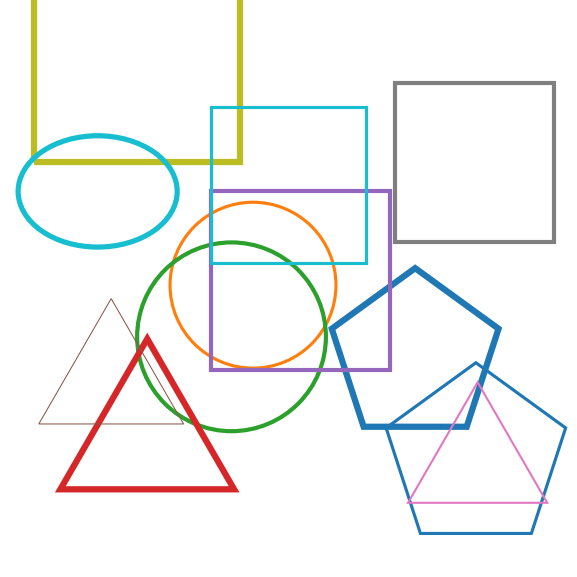[{"shape": "pentagon", "thickness": 1.5, "radius": 0.82, "center": [0.824, 0.208]}, {"shape": "pentagon", "thickness": 3, "radius": 0.76, "center": [0.719, 0.383]}, {"shape": "circle", "thickness": 1.5, "radius": 0.72, "center": [0.438, 0.505]}, {"shape": "circle", "thickness": 2, "radius": 0.82, "center": [0.401, 0.416]}, {"shape": "triangle", "thickness": 3, "radius": 0.87, "center": [0.255, 0.239]}, {"shape": "square", "thickness": 2, "radius": 0.77, "center": [0.521, 0.514]}, {"shape": "triangle", "thickness": 0.5, "radius": 0.72, "center": [0.193, 0.337]}, {"shape": "triangle", "thickness": 1, "radius": 0.7, "center": [0.827, 0.198]}, {"shape": "square", "thickness": 2, "radius": 0.69, "center": [0.822, 0.718]}, {"shape": "square", "thickness": 3, "radius": 0.89, "center": [0.237, 0.897]}, {"shape": "square", "thickness": 1.5, "radius": 0.67, "center": [0.5, 0.679]}, {"shape": "oval", "thickness": 2.5, "radius": 0.69, "center": [0.169, 0.668]}]